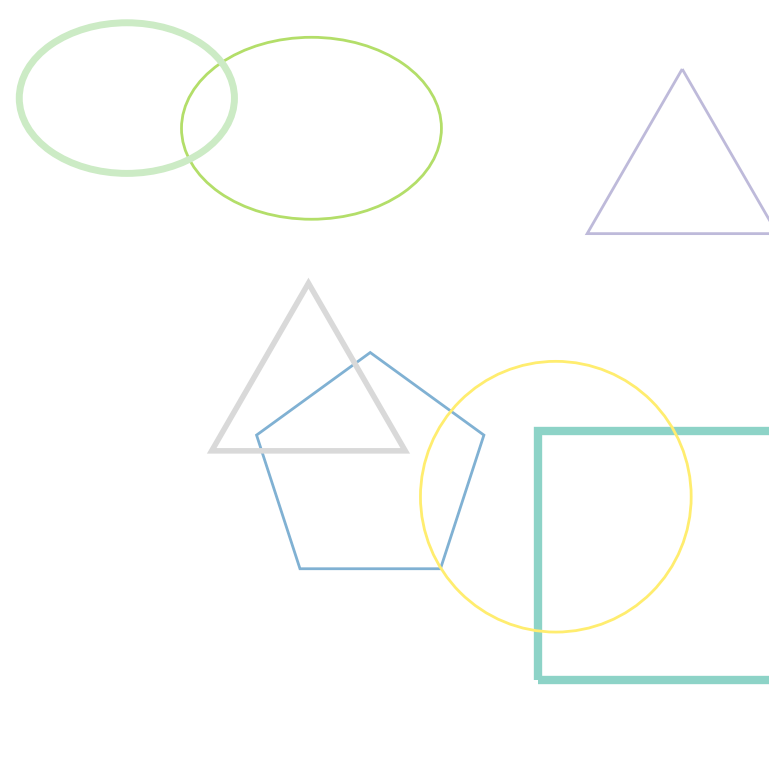[{"shape": "square", "thickness": 3, "radius": 0.81, "center": [0.861, 0.278]}, {"shape": "triangle", "thickness": 1, "radius": 0.71, "center": [0.886, 0.768]}, {"shape": "pentagon", "thickness": 1, "radius": 0.78, "center": [0.481, 0.387]}, {"shape": "oval", "thickness": 1, "radius": 0.84, "center": [0.404, 0.833]}, {"shape": "triangle", "thickness": 2, "radius": 0.73, "center": [0.401, 0.487]}, {"shape": "oval", "thickness": 2.5, "radius": 0.7, "center": [0.165, 0.873]}, {"shape": "circle", "thickness": 1, "radius": 0.88, "center": [0.722, 0.355]}]